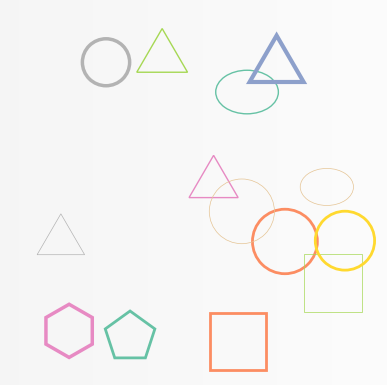[{"shape": "pentagon", "thickness": 2, "radius": 0.34, "center": [0.336, 0.125]}, {"shape": "oval", "thickness": 1, "radius": 0.4, "center": [0.638, 0.761]}, {"shape": "square", "thickness": 2, "radius": 0.36, "center": [0.615, 0.113]}, {"shape": "circle", "thickness": 2, "radius": 0.42, "center": [0.735, 0.373]}, {"shape": "triangle", "thickness": 3, "radius": 0.4, "center": [0.714, 0.827]}, {"shape": "triangle", "thickness": 1, "radius": 0.37, "center": [0.551, 0.523]}, {"shape": "hexagon", "thickness": 2.5, "radius": 0.35, "center": [0.178, 0.141]}, {"shape": "triangle", "thickness": 1, "radius": 0.38, "center": [0.418, 0.85]}, {"shape": "square", "thickness": 0.5, "radius": 0.38, "center": [0.859, 0.264]}, {"shape": "circle", "thickness": 2, "radius": 0.38, "center": [0.89, 0.375]}, {"shape": "oval", "thickness": 0.5, "radius": 0.34, "center": [0.843, 0.514]}, {"shape": "circle", "thickness": 0.5, "radius": 0.42, "center": [0.624, 0.451]}, {"shape": "triangle", "thickness": 0.5, "radius": 0.35, "center": [0.157, 0.374]}, {"shape": "circle", "thickness": 2.5, "radius": 0.3, "center": [0.274, 0.838]}]